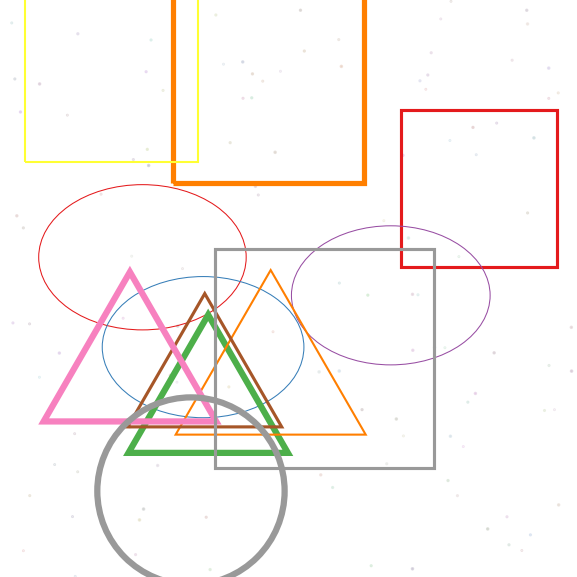[{"shape": "oval", "thickness": 0.5, "radius": 0.9, "center": [0.247, 0.554]}, {"shape": "square", "thickness": 1.5, "radius": 0.68, "center": [0.829, 0.673]}, {"shape": "oval", "thickness": 0.5, "radius": 0.87, "center": [0.352, 0.398]}, {"shape": "triangle", "thickness": 3, "radius": 0.8, "center": [0.36, 0.295]}, {"shape": "oval", "thickness": 0.5, "radius": 0.86, "center": [0.677, 0.488]}, {"shape": "square", "thickness": 2.5, "radius": 0.83, "center": [0.464, 0.848]}, {"shape": "triangle", "thickness": 1, "radius": 0.95, "center": [0.469, 0.342]}, {"shape": "square", "thickness": 1, "radius": 0.75, "center": [0.192, 0.868]}, {"shape": "triangle", "thickness": 1.5, "radius": 0.77, "center": [0.355, 0.337]}, {"shape": "triangle", "thickness": 3, "radius": 0.86, "center": [0.225, 0.356]}, {"shape": "square", "thickness": 1.5, "radius": 0.95, "center": [0.562, 0.378]}, {"shape": "circle", "thickness": 3, "radius": 0.81, "center": [0.331, 0.149]}]